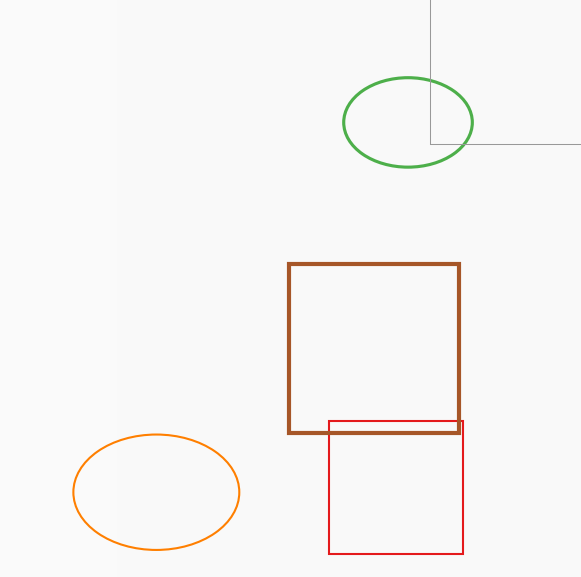[{"shape": "square", "thickness": 1, "radius": 0.58, "center": [0.681, 0.154]}, {"shape": "oval", "thickness": 1.5, "radius": 0.55, "center": [0.702, 0.787]}, {"shape": "oval", "thickness": 1, "radius": 0.71, "center": [0.269, 0.147]}, {"shape": "square", "thickness": 2, "radius": 0.73, "center": [0.644, 0.396]}, {"shape": "square", "thickness": 0.5, "radius": 0.67, "center": [0.875, 0.885]}]